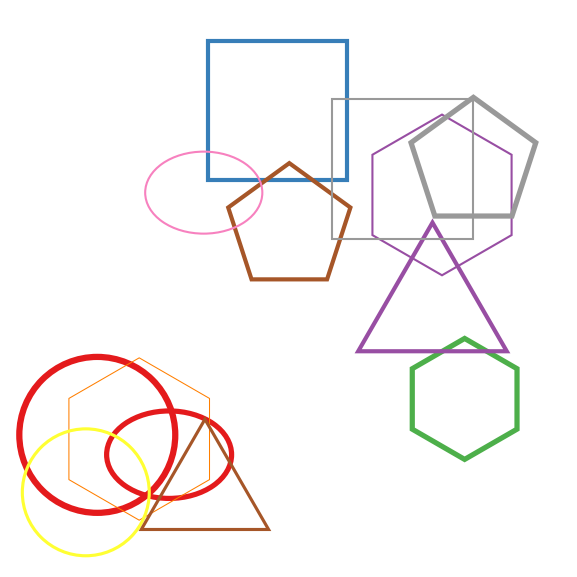[{"shape": "circle", "thickness": 3, "radius": 0.68, "center": [0.168, 0.246]}, {"shape": "oval", "thickness": 2.5, "radius": 0.54, "center": [0.293, 0.212]}, {"shape": "square", "thickness": 2, "radius": 0.6, "center": [0.48, 0.808]}, {"shape": "hexagon", "thickness": 2.5, "radius": 0.52, "center": [0.805, 0.308]}, {"shape": "triangle", "thickness": 2, "radius": 0.74, "center": [0.749, 0.465]}, {"shape": "hexagon", "thickness": 1, "radius": 0.7, "center": [0.765, 0.662]}, {"shape": "hexagon", "thickness": 0.5, "radius": 0.7, "center": [0.241, 0.239]}, {"shape": "circle", "thickness": 1.5, "radius": 0.55, "center": [0.149, 0.147]}, {"shape": "pentagon", "thickness": 2, "radius": 0.56, "center": [0.501, 0.605]}, {"shape": "triangle", "thickness": 1.5, "radius": 0.64, "center": [0.355, 0.146]}, {"shape": "oval", "thickness": 1, "radius": 0.51, "center": [0.353, 0.666]}, {"shape": "square", "thickness": 1, "radius": 0.61, "center": [0.697, 0.706]}, {"shape": "pentagon", "thickness": 2.5, "radius": 0.57, "center": [0.82, 0.717]}]